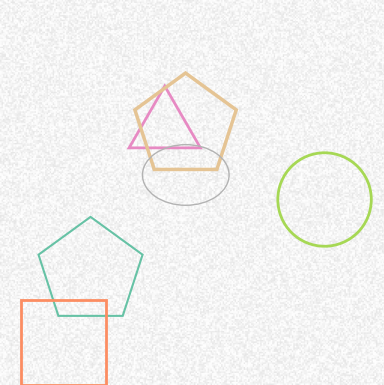[{"shape": "pentagon", "thickness": 1.5, "radius": 0.71, "center": [0.235, 0.295]}, {"shape": "square", "thickness": 2, "radius": 0.55, "center": [0.165, 0.111]}, {"shape": "triangle", "thickness": 2, "radius": 0.53, "center": [0.428, 0.669]}, {"shape": "circle", "thickness": 2, "radius": 0.61, "center": [0.843, 0.482]}, {"shape": "pentagon", "thickness": 2.5, "radius": 0.69, "center": [0.482, 0.672]}, {"shape": "oval", "thickness": 1, "radius": 0.56, "center": [0.483, 0.546]}]